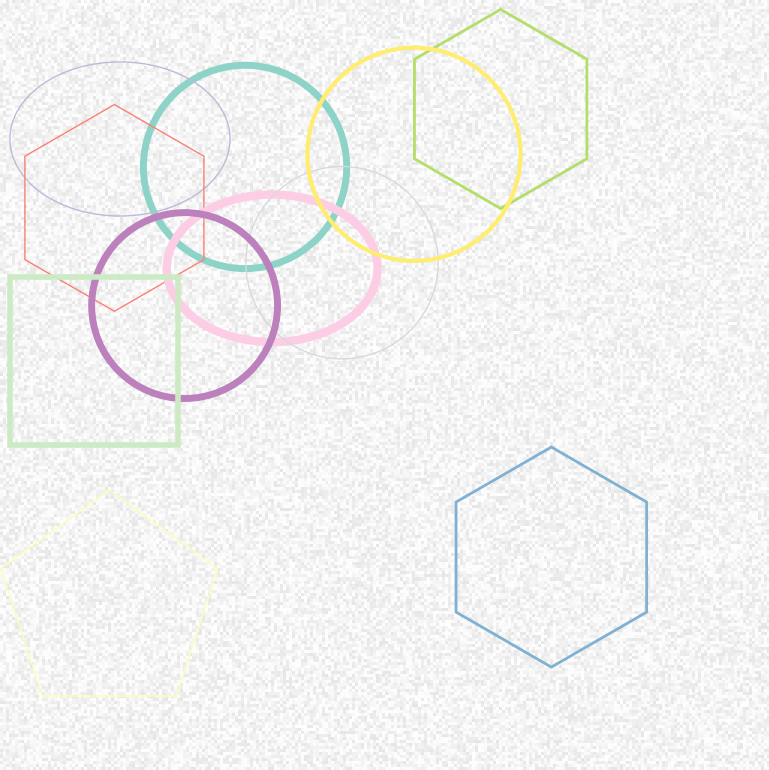[{"shape": "circle", "thickness": 2.5, "radius": 0.66, "center": [0.318, 0.783]}, {"shape": "pentagon", "thickness": 0.5, "radius": 0.74, "center": [0.142, 0.216]}, {"shape": "oval", "thickness": 0.5, "radius": 0.71, "center": [0.156, 0.82]}, {"shape": "hexagon", "thickness": 0.5, "radius": 0.67, "center": [0.149, 0.73]}, {"shape": "hexagon", "thickness": 1, "radius": 0.71, "center": [0.716, 0.277]}, {"shape": "hexagon", "thickness": 1, "radius": 0.65, "center": [0.65, 0.858]}, {"shape": "oval", "thickness": 3, "radius": 0.68, "center": [0.353, 0.652]}, {"shape": "circle", "thickness": 0.5, "radius": 0.62, "center": [0.444, 0.659]}, {"shape": "circle", "thickness": 2.5, "radius": 0.6, "center": [0.24, 0.603]}, {"shape": "square", "thickness": 2, "radius": 0.55, "center": [0.122, 0.531]}, {"shape": "circle", "thickness": 1.5, "radius": 0.69, "center": [0.538, 0.8]}]